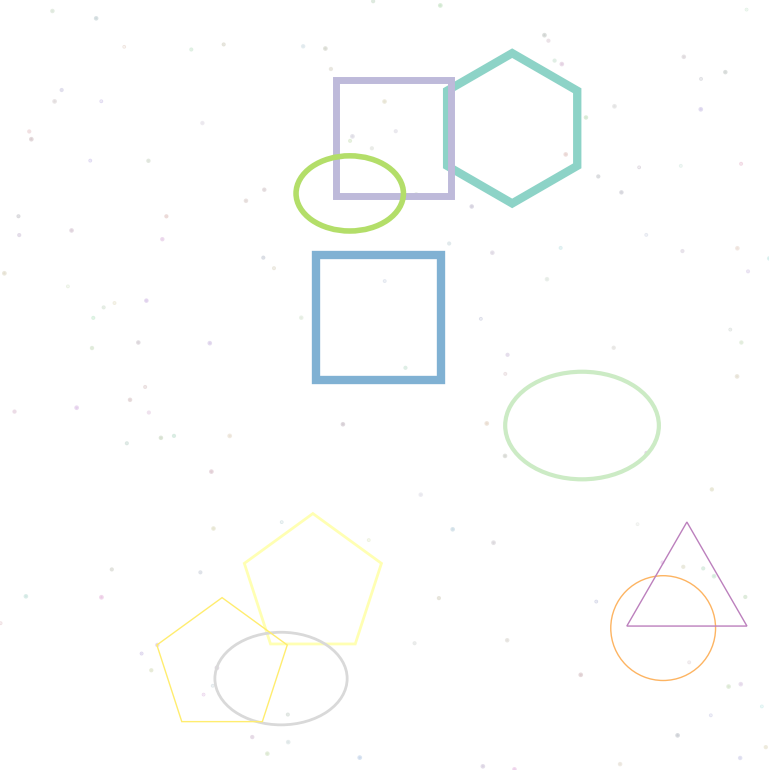[{"shape": "hexagon", "thickness": 3, "radius": 0.49, "center": [0.665, 0.833]}, {"shape": "pentagon", "thickness": 1, "radius": 0.47, "center": [0.406, 0.239]}, {"shape": "square", "thickness": 2.5, "radius": 0.37, "center": [0.511, 0.821]}, {"shape": "square", "thickness": 3, "radius": 0.4, "center": [0.492, 0.588]}, {"shape": "circle", "thickness": 0.5, "radius": 0.34, "center": [0.861, 0.184]}, {"shape": "oval", "thickness": 2, "radius": 0.35, "center": [0.454, 0.749]}, {"shape": "oval", "thickness": 1, "radius": 0.43, "center": [0.365, 0.119]}, {"shape": "triangle", "thickness": 0.5, "radius": 0.45, "center": [0.892, 0.232]}, {"shape": "oval", "thickness": 1.5, "radius": 0.5, "center": [0.756, 0.447]}, {"shape": "pentagon", "thickness": 0.5, "radius": 0.45, "center": [0.288, 0.135]}]